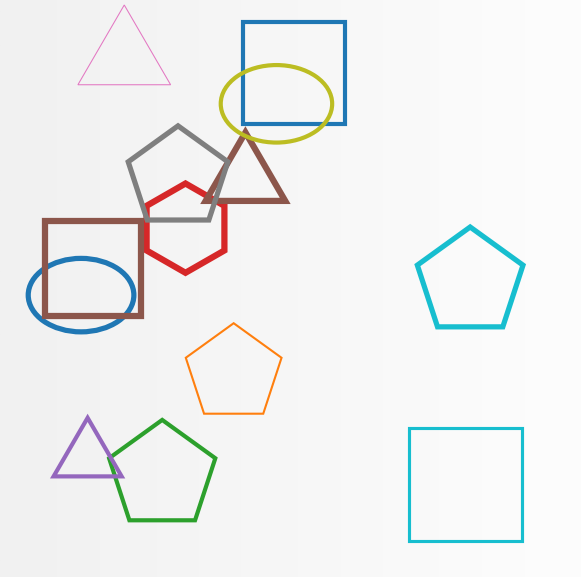[{"shape": "oval", "thickness": 2.5, "radius": 0.45, "center": [0.139, 0.488]}, {"shape": "square", "thickness": 2, "radius": 0.44, "center": [0.505, 0.872]}, {"shape": "pentagon", "thickness": 1, "radius": 0.43, "center": [0.402, 0.353]}, {"shape": "pentagon", "thickness": 2, "radius": 0.48, "center": [0.279, 0.176]}, {"shape": "hexagon", "thickness": 3, "radius": 0.39, "center": [0.319, 0.604]}, {"shape": "triangle", "thickness": 2, "radius": 0.34, "center": [0.151, 0.208]}, {"shape": "square", "thickness": 3, "radius": 0.41, "center": [0.161, 0.534]}, {"shape": "triangle", "thickness": 3, "radius": 0.4, "center": [0.422, 0.691]}, {"shape": "triangle", "thickness": 0.5, "radius": 0.46, "center": [0.214, 0.898]}, {"shape": "pentagon", "thickness": 2.5, "radius": 0.45, "center": [0.306, 0.691]}, {"shape": "oval", "thickness": 2, "radius": 0.48, "center": [0.476, 0.819]}, {"shape": "square", "thickness": 1.5, "radius": 0.49, "center": [0.801, 0.16]}, {"shape": "pentagon", "thickness": 2.5, "radius": 0.48, "center": [0.809, 0.51]}]